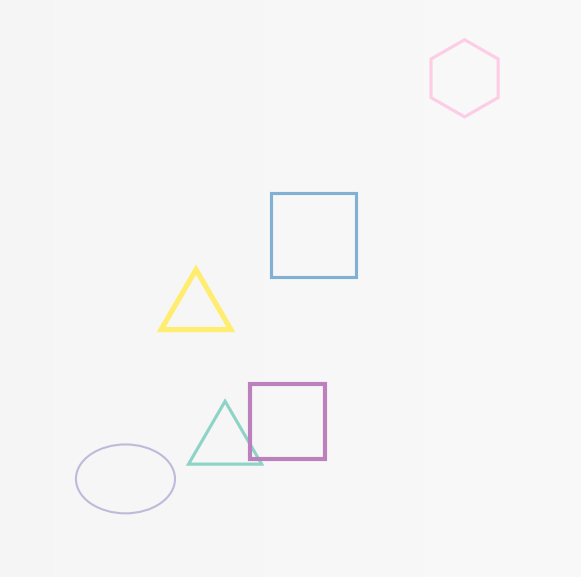[{"shape": "triangle", "thickness": 1.5, "radius": 0.36, "center": [0.387, 0.232]}, {"shape": "oval", "thickness": 1, "radius": 0.43, "center": [0.216, 0.17]}, {"shape": "square", "thickness": 1.5, "radius": 0.36, "center": [0.54, 0.592]}, {"shape": "hexagon", "thickness": 1.5, "radius": 0.33, "center": [0.799, 0.864]}, {"shape": "square", "thickness": 2, "radius": 0.32, "center": [0.494, 0.27]}, {"shape": "triangle", "thickness": 2.5, "radius": 0.35, "center": [0.337, 0.463]}]